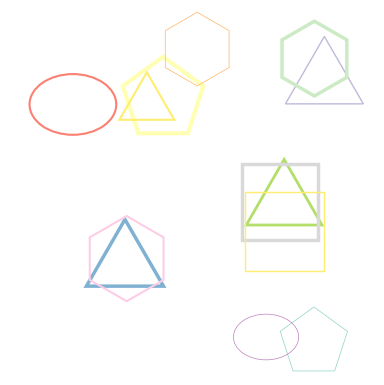[{"shape": "pentagon", "thickness": 0.5, "radius": 0.46, "center": [0.815, 0.111]}, {"shape": "pentagon", "thickness": 3, "radius": 0.55, "center": [0.424, 0.743]}, {"shape": "triangle", "thickness": 1, "radius": 0.58, "center": [0.843, 0.789]}, {"shape": "oval", "thickness": 1.5, "radius": 0.56, "center": [0.189, 0.729]}, {"shape": "triangle", "thickness": 2.5, "radius": 0.58, "center": [0.325, 0.315]}, {"shape": "hexagon", "thickness": 0.5, "radius": 0.48, "center": [0.512, 0.872]}, {"shape": "triangle", "thickness": 2, "radius": 0.57, "center": [0.738, 0.472]}, {"shape": "hexagon", "thickness": 1.5, "radius": 0.55, "center": [0.329, 0.328]}, {"shape": "square", "thickness": 2.5, "radius": 0.49, "center": [0.727, 0.476]}, {"shape": "oval", "thickness": 0.5, "radius": 0.42, "center": [0.691, 0.125]}, {"shape": "hexagon", "thickness": 2.5, "radius": 0.49, "center": [0.817, 0.848]}, {"shape": "triangle", "thickness": 1.5, "radius": 0.41, "center": [0.381, 0.73]}, {"shape": "square", "thickness": 1, "radius": 0.51, "center": [0.74, 0.4]}]